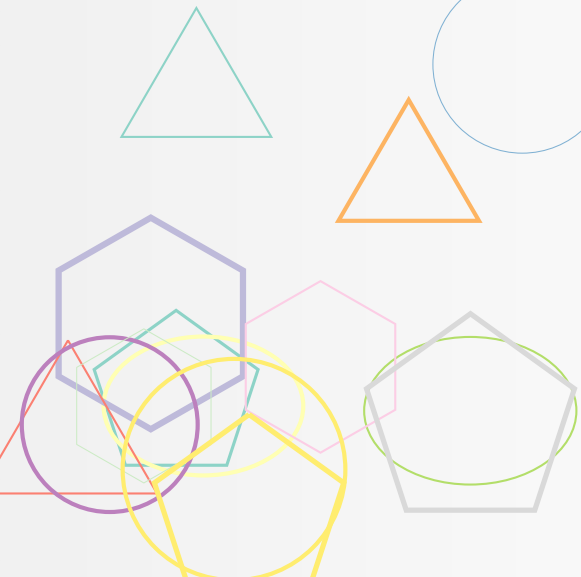[{"shape": "triangle", "thickness": 1, "radius": 0.74, "center": [0.338, 0.836]}, {"shape": "pentagon", "thickness": 1.5, "radius": 0.74, "center": [0.303, 0.313]}, {"shape": "oval", "thickness": 2, "radius": 0.86, "center": [0.35, 0.296]}, {"shape": "hexagon", "thickness": 3, "radius": 0.92, "center": [0.259, 0.439]}, {"shape": "triangle", "thickness": 1, "radius": 0.88, "center": [0.117, 0.233]}, {"shape": "circle", "thickness": 0.5, "radius": 0.77, "center": [0.899, 0.888]}, {"shape": "triangle", "thickness": 2, "radius": 0.7, "center": [0.703, 0.687]}, {"shape": "oval", "thickness": 1, "radius": 0.91, "center": [0.809, 0.288]}, {"shape": "hexagon", "thickness": 1, "radius": 0.74, "center": [0.551, 0.364]}, {"shape": "pentagon", "thickness": 2.5, "radius": 0.94, "center": [0.809, 0.268]}, {"shape": "circle", "thickness": 2, "radius": 0.76, "center": [0.189, 0.264]}, {"shape": "hexagon", "thickness": 0.5, "radius": 0.67, "center": [0.248, 0.296]}, {"shape": "pentagon", "thickness": 2.5, "radius": 0.86, "center": [0.429, 0.11]}, {"shape": "circle", "thickness": 2, "radius": 0.96, "center": [0.403, 0.186]}]